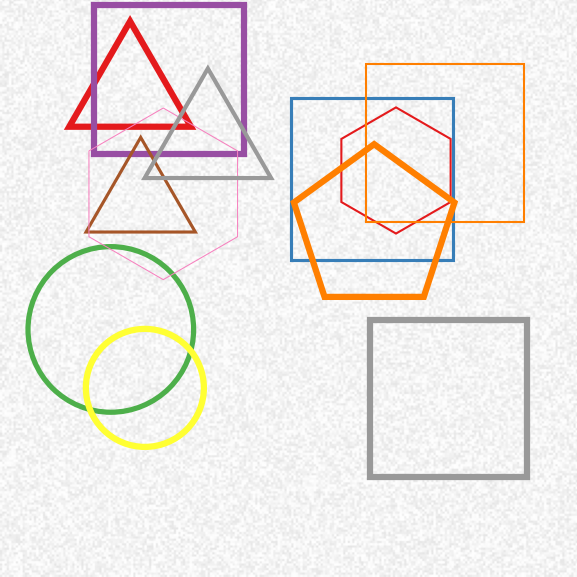[{"shape": "hexagon", "thickness": 1, "radius": 0.55, "center": [0.686, 0.704]}, {"shape": "triangle", "thickness": 3, "radius": 0.61, "center": [0.225, 0.841]}, {"shape": "square", "thickness": 1.5, "radius": 0.7, "center": [0.644, 0.689]}, {"shape": "circle", "thickness": 2.5, "radius": 0.72, "center": [0.192, 0.429]}, {"shape": "square", "thickness": 3, "radius": 0.65, "center": [0.293, 0.861]}, {"shape": "square", "thickness": 1, "radius": 0.68, "center": [0.771, 0.752]}, {"shape": "pentagon", "thickness": 3, "radius": 0.73, "center": [0.648, 0.603]}, {"shape": "circle", "thickness": 3, "radius": 0.51, "center": [0.251, 0.327]}, {"shape": "triangle", "thickness": 1.5, "radius": 0.55, "center": [0.244, 0.652]}, {"shape": "hexagon", "thickness": 0.5, "radius": 0.74, "center": [0.283, 0.663]}, {"shape": "triangle", "thickness": 2, "radius": 0.63, "center": [0.36, 0.754]}, {"shape": "square", "thickness": 3, "radius": 0.68, "center": [0.776, 0.309]}]